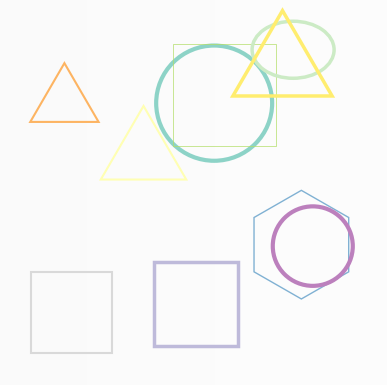[{"shape": "circle", "thickness": 3, "radius": 0.75, "center": [0.553, 0.732]}, {"shape": "triangle", "thickness": 1.5, "radius": 0.64, "center": [0.37, 0.597]}, {"shape": "square", "thickness": 2.5, "radius": 0.54, "center": [0.506, 0.21]}, {"shape": "hexagon", "thickness": 1, "radius": 0.71, "center": [0.778, 0.365]}, {"shape": "triangle", "thickness": 1.5, "radius": 0.51, "center": [0.166, 0.734]}, {"shape": "square", "thickness": 0.5, "radius": 0.66, "center": [0.579, 0.753]}, {"shape": "square", "thickness": 1.5, "radius": 0.53, "center": [0.184, 0.188]}, {"shape": "circle", "thickness": 3, "radius": 0.52, "center": [0.807, 0.361]}, {"shape": "oval", "thickness": 2.5, "radius": 0.53, "center": [0.756, 0.871]}, {"shape": "triangle", "thickness": 2.5, "radius": 0.74, "center": [0.729, 0.825]}]